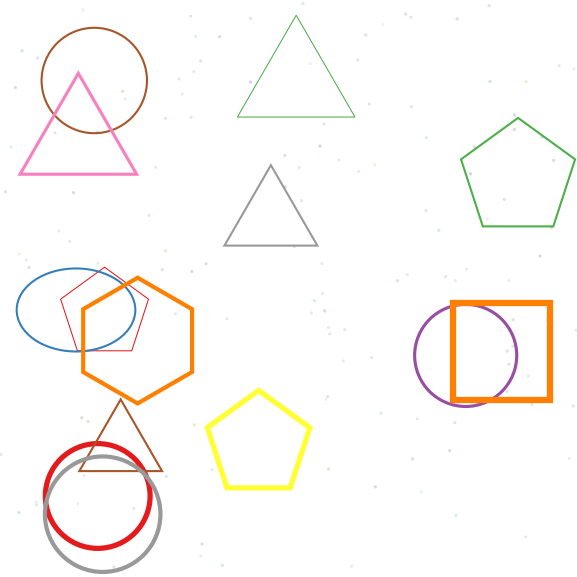[{"shape": "circle", "thickness": 2.5, "radius": 0.45, "center": [0.169, 0.14]}, {"shape": "pentagon", "thickness": 0.5, "radius": 0.4, "center": [0.181, 0.456]}, {"shape": "oval", "thickness": 1, "radius": 0.51, "center": [0.132, 0.462]}, {"shape": "pentagon", "thickness": 1, "radius": 0.52, "center": [0.897, 0.691]}, {"shape": "triangle", "thickness": 0.5, "radius": 0.59, "center": [0.513, 0.855]}, {"shape": "circle", "thickness": 1.5, "radius": 0.44, "center": [0.806, 0.384]}, {"shape": "square", "thickness": 3, "radius": 0.42, "center": [0.869, 0.39]}, {"shape": "hexagon", "thickness": 2, "radius": 0.54, "center": [0.238, 0.409]}, {"shape": "pentagon", "thickness": 2.5, "radius": 0.47, "center": [0.448, 0.23]}, {"shape": "circle", "thickness": 1, "radius": 0.46, "center": [0.163, 0.86]}, {"shape": "triangle", "thickness": 1, "radius": 0.41, "center": [0.209, 0.225]}, {"shape": "triangle", "thickness": 1.5, "radius": 0.58, "center": [0.136, 0.756]}, {"shape": "circle", "thickness": 2, "radius": 0.5, "center": [0.178, 0.109]}, {"shape": "triangle", "thickness": 1, "radius": 0.46, "center": [0.469, 0.62]}]